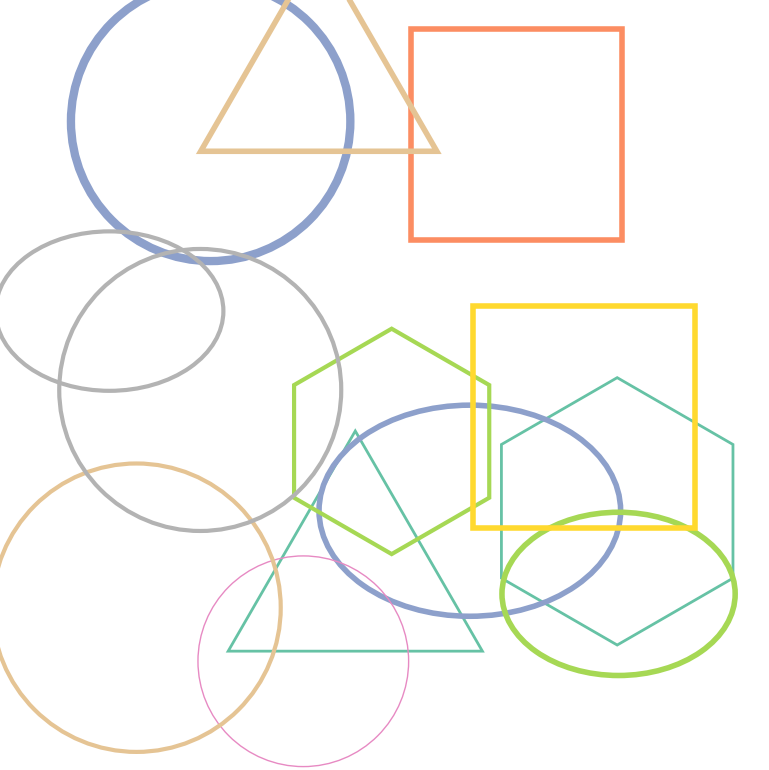[{"shape": "hexagon", "thickness": 1, "radius": 0.87, "center": [0.802, 0.336]}, {"shape": "triangle", "thickness": 1, "radius": 0.95, "center": [0.461, 0.25]}, {"shape": "square", "thickness": 2, "radius": 0.68, "center": [0.671, 0.825]}, {"shape": "circle", "thickness": 3, "radius": 0.91, "center": [0.274, 0.842]}, {"shape": "oval", "thickness": 2, "radius": 0.98, "center": [0.61, 0.337]}, {"shape": "circle", "thickness": 0.5, "radius": 0.68, "center": [0.394, 0.141]}, {"shape": "oval", "thickness": 2, "radius": 0.76, "center": [0.803, 0.229]}, {"shape": "hexagon", "thickness": 1.5, "radius": 0.73, "center": [0.509, 0.427]}, {"shape": "square", "thickness": 2, "radius": 0.72, "center": [0.758, 0.459]}, {"shape": "triangle", "thickness": 2, "radius": 0.89, "center": [0.414, 0.892]}, {"shape": "circle", "thickness": 1.5, "radius": 0.94, "center": [0.177, 0.211]}, {"shape": "oval", "thickness": 1.5, "radius": 0.74, "center": [0.142, 0.596]}, {"shape": "circle", "thickness": 1.5, "radius": 0.92, "center": [0.26, 0.494]}]